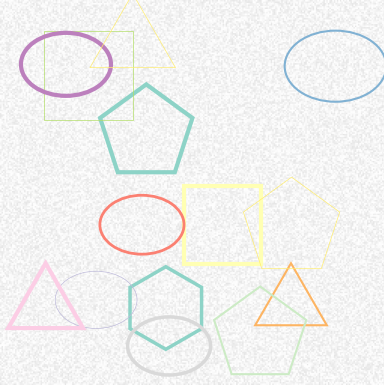[{"shape": "pentagon", "thickness": 3, "radius": 0.63, "center": [0.38, 0.655]}, {"shape": "hexagon", "thickness": 2.5, "radius": 0.54, "center": [0.431, 0.2]}, {"shape": "square", "thickness": 3, "radius": 0.5, "center": [0.579, 0.416]}, {"shape": "oval", "thickness": 0.5, "radius": 0.53, "center": [0.25, 0.221]}, {"shape": "oval", "thickness": 2, "radius": 0.55, "center": [0.369, 0.416]}, {"shape": "oval", "thickness": 1.5, "radius": 0.66, "center": [0.871, 0.828]}, {"shape": "triangle", "thickness": 1.5, "radius": 0.54, "center": [0.756, 0.209]}, {"shape": "square", "thickness": 0.5, "radius": 0.58, "center": [0.23, 0.803]}, {"shape": "triangle", "thickness": 3, "radius": 0.56, "center": [0.118, 0.204]}, {"shape": "oval", "thickness": 2.5, "radius": 0.54, "center": [0.439, 0.101]}, {"shape": "oval", "thickness": 3, "radius": 0.58, "center": [0.171, 0.833]}, {"shape": "pentagon", "thickness": 1.5, "radius": 0.63, "center": [0.676, 0.13]}, {"shape": "pentagon", "thickness": 0.5, "radius": 0.66, "center": [0.757, 0.408]}, {"shape": "triangle", "thickness": 0.5, "radius": 0.64, "center": [0.345, 0.888]}]